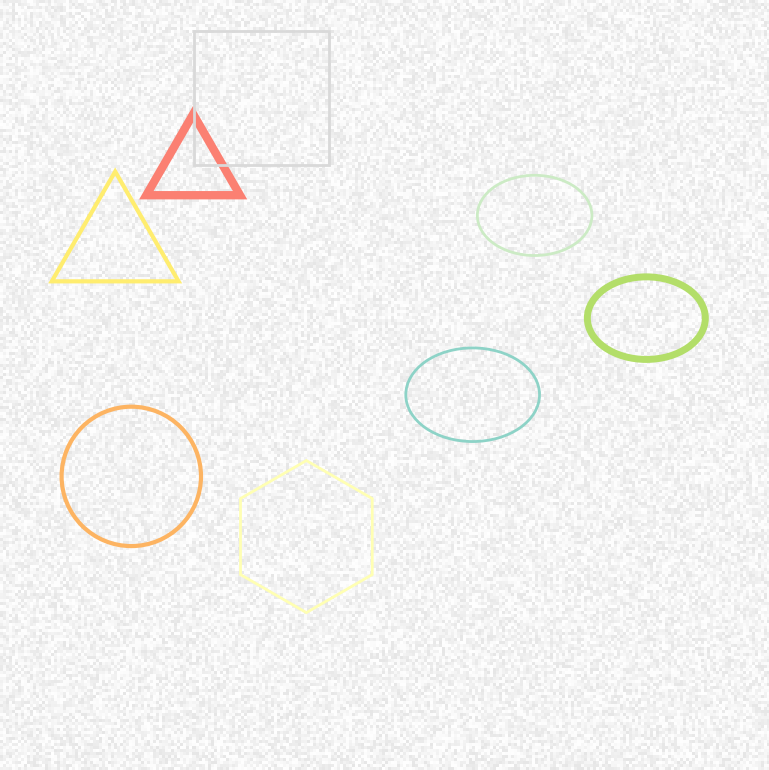[{"shape": "oval", "thickness": 1, "radius": 0.43, "center": [0.614, 0.487]}, {"shape": "hexagon", "thickness": 1, "radius": 0.49, "center": [0.398, 0.303]}, {"shape": "triangle", "thickness": 3, "radius": 0.35, "center": [0.251, 0.782]}, {"shape": "circle", "thickness": 1.5, "radius": 0.45, "center": [0.171, 0.381]}, {"shape": "oval", "thickness": 2.5, "radius": 0.38, "center": [0.839, 0.587]}, {"shape": "square", "thickness": 1, "radius": 0.44, "center": [0.34, 0.873]}, {"shape": "oval", "thickness": 1, "radius": 0.37, "center": [0.694, 0.72]}, {"shape": "triangle", "thickness": 1.5, "radius": 0.48, "center": [0.15, 0.682]}]